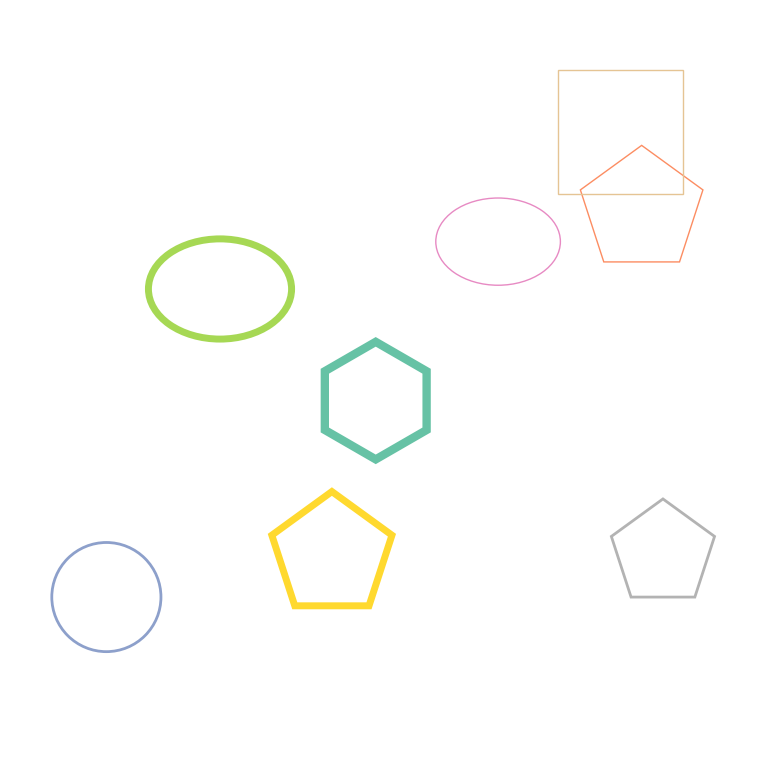[{"shape": "hexagon", "thickness": 3, "radius": 0.38, "center": [0.488, 0.48]}, {"shape": "pentagon", "thickness": 0.5, "radius": 0.42, "center": [0.833, 0.728]}, {"shape": "circle", "thickness": 1, "radius": 0.35, "center": [0.138, 0.225]}, {"shape": "oval", "thickness": 0.5, "radius": 0.4, "center": [0.647, 0.686]}, {"shape": "oval", "thickness": 2.5, "radius": 0.46, "center": [0.286, 0.625]}, {"shape": "pentagon", "thickness": 2.5, "radius": 0.41, "center": [0.431, 0.28]}, {"shape": "square", "thickness": 0.5, "radius": 0.4, "center": [0.806, 0.829]}, {"shape": "pentagon", "thickness": 1, "radius": 0.35, "center": [0.861, 0.282]}]